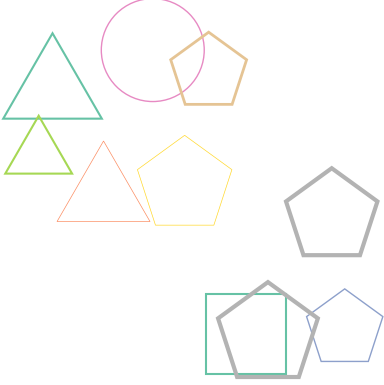[{"shape": "triangle", "thickness": 1.5, "radius": 0.74, "center": [0.136, 0.766]}, {"shape": "square", "thickness": 1.5, "radius": 0.52, "center": [0.639, 0.133]}, {"shape": "triangle", "thickness": 0.5, "radius": 0.7, "center": [0.269, 0.494]}, {"shape": "pentagon", "thickness": 1, "radius": 0.52, "center": [0.895, 0.145]}, {"shape": "circle", "thickness": 1, "radius": 0.67, "center": [0.397, 0.87]}, {"shape": "triangle", "thickness": 1.5, "radius": 0.5, "center": [0.1, 0.599]}, {"shape": "pentagon", "thickness": 0.5, "radius": 0.64, "center": [0.48, 0.52]}, {"shape": "pentagon", "thickness": 2, "radius": 0.52, "center": [0.542, 0.813]}, {"shape": "pentagon", "thickness": 3, "radius": 0.62, "center": [0.862, 0.438]}, {"shape": "pentagon", "thickness": 3, "radius": 0.68, "center": [0.696, 0.131]}]